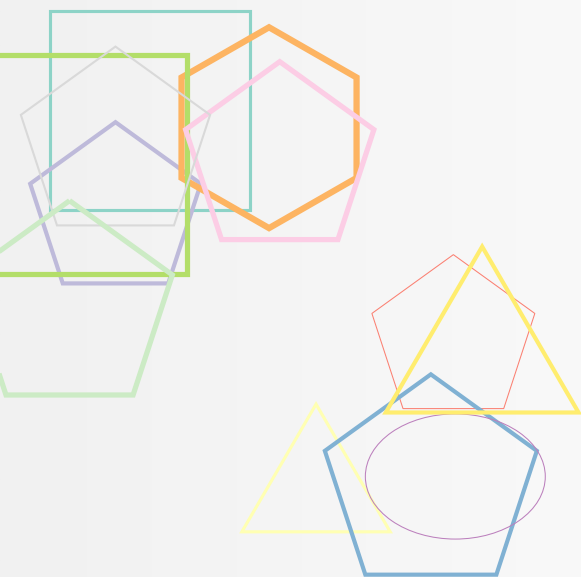[{"shape": "square", "thickness": 1.5, "radius": 0.86, "center": [0.259, 0.808]}, {"shape": "triangle", "thickness": 1.5, "radius": 0.74, "center": [0.544, 0.152]}, {"shape": "pentagon", "thickness": 2, "radius": 0.77, "center": [0.199, 0.633]}, {"shape": "pentagon", "thickness": 0.5, "radius": 0.74, "center": [0.78, 0.411]}, {"shape": "pentagon", "thickness": 2, "radius": 0.96, "center": [0.741, 0.159]}, {"shape": "hexagon", "thickness": 3, "radius": 0.87, "center": [0.463, 0.778]}, {"shape": "square", "thickness": 2.5, "radius": 0.95, "center": [0.131, 0.715]}, {"shape": "pentagon", "thickness": 2.5, "radius": 0.85, "center": [0.481, 0.722]}, {"shape": "pentagon", "thickness": 1, "radius": 0.86, "center": [0.199, 0.747]}, {"shape": "oval", "thickness": 0.5, "radius": 0.77, "center": [0.783, 0.174]}, {"shape": "pentagon", "thickness": 2.5, "radius": 0.93, "center": [0.12, 0.466]}, {"shape": "triangle", "thickness": 2, "radius": 0.96, "center": [0.83, 0.381]}]